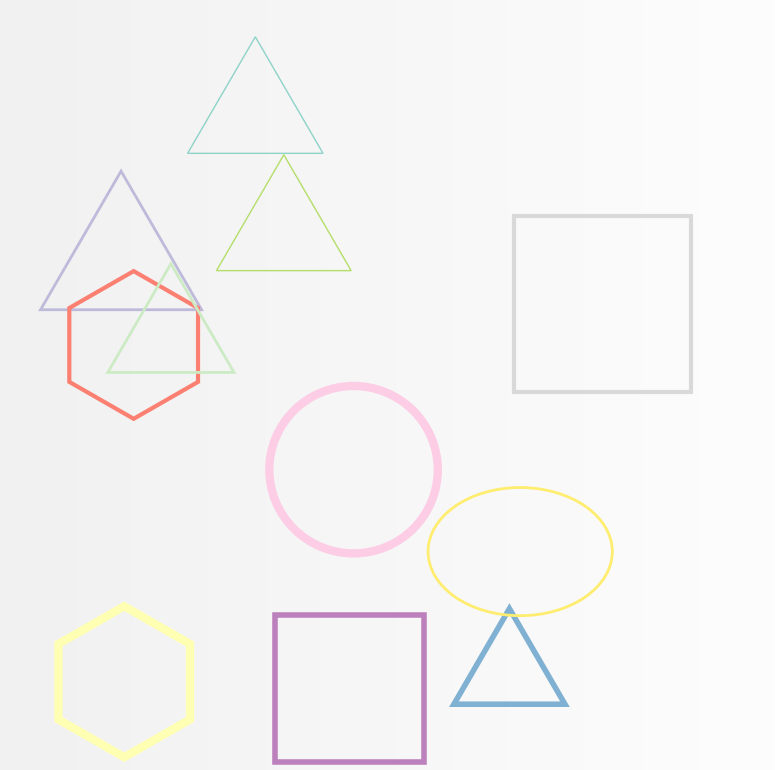[{"shape": "triangle", "thickness": 0.5, "radius": 0.5, "center": [0.329, 0.851]}, {"shape": "hexagon", "thickness": 3, "radius": 0.49, "center": [0.16, 0.115]}, {"shape": "triangle", "thickness": 1, "radius": 0.6, "center": [0.156, 0.658]}, {"shape": "hexagon", "thickness": 1.5, "radius": 0.48, "center": [0.172, 0.552]}, {"shape": "triangle", "thickness": 2, "radius": 0.41, "center": [0.657, 0.127]}, {"shape": "triangle", "thickness": 0.5, "radius": 0.5, "center": [0.366, 0.699]}, {"shape": "circle", "thickness": 3, "radius": 0.54, "center": [0.456, 0.39]}, {"shape": "square", "thickness": 1.5, "radius": 0.57, "center": [0.777, 0.605]}, {"shape": "square", "thickness": 2, "radius": 0.48, "center": [0.451, 0.106]}, {"shape": "triangle", "thickness": 1, "radius": 0.47, "center": [0.221, 0.563]}, {"shape": "oval", "thickness": 1, "radius": 0.59, "center": [0.671, 0.284]}]